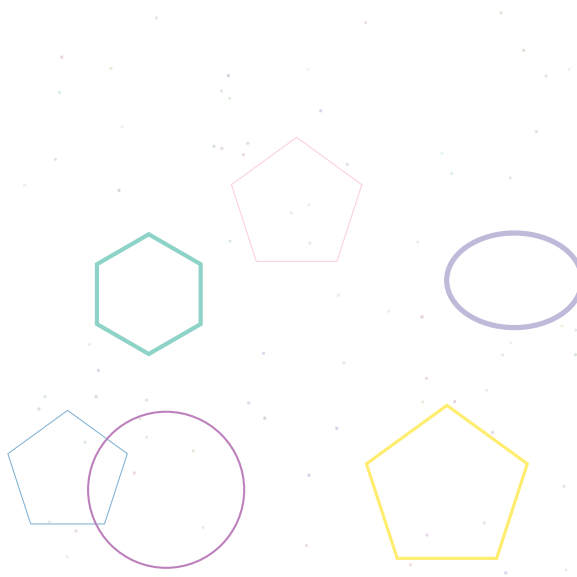[{"shape": "hexagon", "thickness": 2, "radius": 0.52, "center": [0.258, 0.49]}, {"shape": "oval", "thickness": 2.5, "radius": 0.59, "center": [0.891, 0.514]}, {"shape": "pentagon", "thickness": 0.5, "radius": 0.54, "center": [0.117, 0.18]}, {"shape": "pentagon", "thickness": 0.5, "radius": 0.59, "center": [0.514, 0.643]}, {"shape": "circle", "thickness": 1, "radius": 0.68, "center": [0.288, 0.151]}, {"shape": "pentagon", "thickness": 1.5, "radius": 0.73, "center": [0.774, 0.151]}]